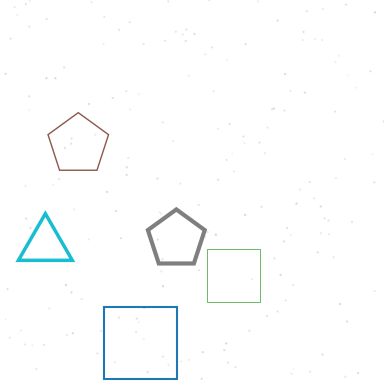[{"shape": "square", "thickness": 1.5, "radius": 0.47, "center": [0.365, 0.109]}, {"shape": "square", "thickness": 0.5, "radius": 0.34, "center": [0.607, 0.285]}, {"shape": "pentagon", "thickness": 1, "radius": 0.41, "center": [0.203, 0.625]}, {"shape": "pentagon", "thickness": 3, "radius": 0.39, "center": [0.458, 0.378]}, {"shape": "triangle", "thickness": 2.5, "radius": 0.4, "center": [0.118, 0.364]}]